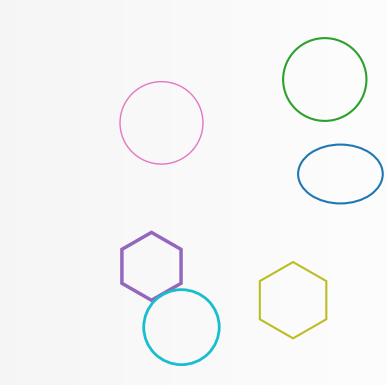[{"shape": "oval", "thickness": 1.5, "radius": 0.55, "center": [0.879, 0.548]}, {"shape": "circle", "thickness": 1.5, "radius": 0.54, "center": [0.838, 0.793]}, {"shape": "hexagon", "thickness": 2.5, "radius": 0.44, "center": [0.391, 0.308]}, {"shape": "circle", "thickness": 1, "radius": 0.54, "center": [0.417, 0.681]}, {"shape": "hexagon", "thickness": 1.5, "radius": 0.5, "center": [0.756, 0.22]}, {"shape": "circle", "thickness": 2, "radius": 0.49, "center": [0.468, 0.15]}]